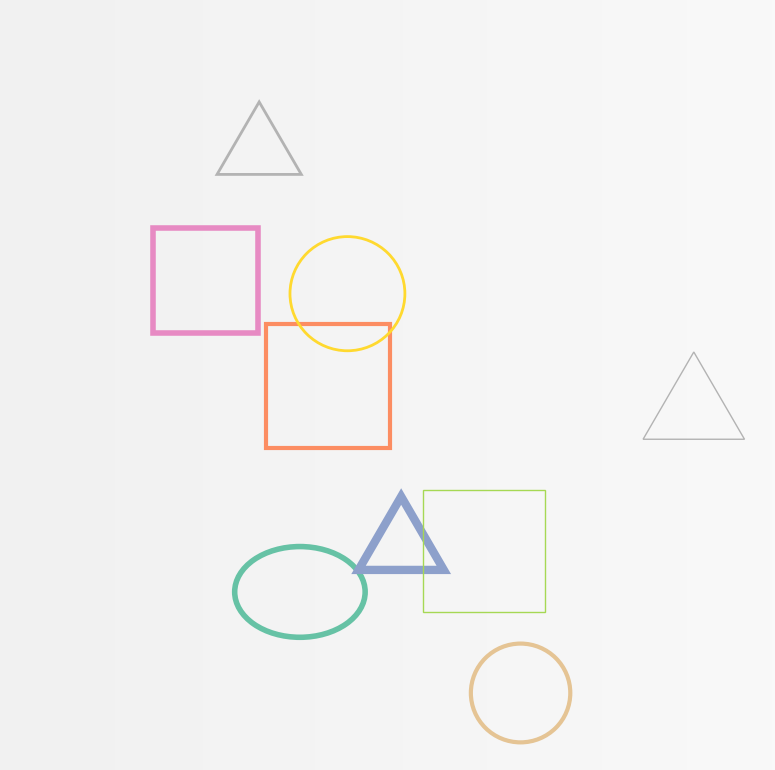[{"shape": "oval", "thickness": 2, "radius": 0.42, "center": [0.387, 0.231]}, {"shape": "square", "thickness": 1.5, "radius": 0.4, "center": [0.423, 0.498]}, {"shape": "triangle", "thickness": 3, "radius": 0.32, "center": [0.518, 0.292]}, {"shape": "square", "thickness": 2, "radius": 0.34, "center": [0.265, 0.636]}, {"shape": "square", "thickness": 0.5, "radius": 0.39, "center": [0.624, 0.284]}, {"shape": "circle", "thickness": 1, "radius": 0.37, "center": [0.448, 0.619]}, {"shape": "circle", "thickness": 1.5, "radius": 0.32, "center": [0.672, 0.1]}, {"shape": "triangle", "thickness": 1, "radius": 0.31, "center": [0.334, 0.805]}, {"shape": "triangle", "thickness": 0.5, "radius": 0.38, "center": [0.895, 0.467]}]